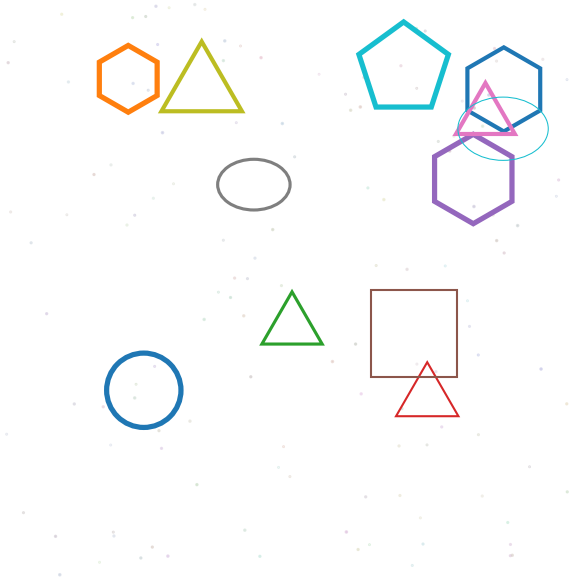[{"shape": "hexagon", "thickness": 2, "radius": 0.36, "center": [0.872, 0.844]}, {"shape": "circle", "thickness": 2.5, "radius": 0.32, "center": [0.249, 0.323]}, {"shape": "hexagon", "thickness": 2.5, "radius": 0.29, "center": [0.222, 0.863]}, {"shape": "triangle", "thickness": 1.5, "radius": 0.3, "center": [0.506, 0.434]}, {"shape": "triangle", "thickness": 1, "radius": 0.31, "center": [0.74, 0.31]}, {"shape": "hexagon", "thickness": 2.5, "radius": 0.39, "center": [0.82, 0.689]}, {"shape": "square", "thickness": 1, "radius": 0.37, "center": [0.717, 0.422]}, {"shape": "triangle", "thickness": 2, "radius": 0.29, "center": [0.841, 0.797]}, {"shape": "oval", "thickness": 1.5, "radius": 0.31, "center": [0.44, 0.679]}, {"shape": "triangle", "thickness": 2, "radius": 0.4, "center": [0.349, 0.847]}, {"shape": "oval", "thickness": 0.5, "radius": 0.39, "center": [0.871, 0.776]}, {"shape": "pentagon", "thickness": 2.5, "radius": 0.41, "center": [0.699, 0.88]}]